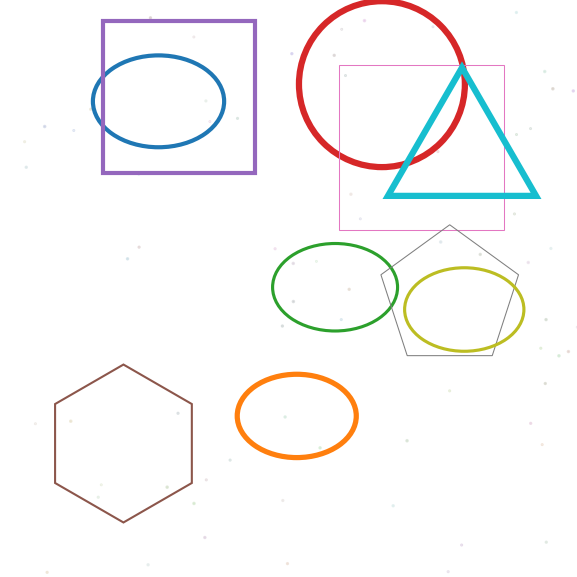[{"shape": "oval", "thickness": 2, "radius": 0.57, "center": [0.274, 0.824]}, {"shape": "oval", "thickness": 2.5, "radius": 0.52, "center": [0.514, 0.279]}, {"shape": "oval", "thickness": 1.5, "radius": 0.54, "center": [0.58, 0.502]}, {"shape": "circle", "thickness": 3, "radius": 0.72, "center": [0.661, 0.853]}, {"shape": "square", "thickness": 2, "radius": 0.66, "center": [0.31, 0.832]}, {"shape": "hexagon", "thickness": 1, "radius": 0.68, "center": [0.214, 0.231]}, {"shape": "square", "thickness": 0.5, "radius": 0.71, "center": [0.73, 0.744]}, {"shape": "pentagon", "thickness": 0.5, "radius": 0.63, "center": [0.779, 0.485]}, {"shape": "oval", "thickness": 1.5, "radius": 0.52, "center": [0.804, 0.463]}, {"shape": "triangle", "thickness": 3, "radius": 0.74, "center": [0.8, 0.734]}]